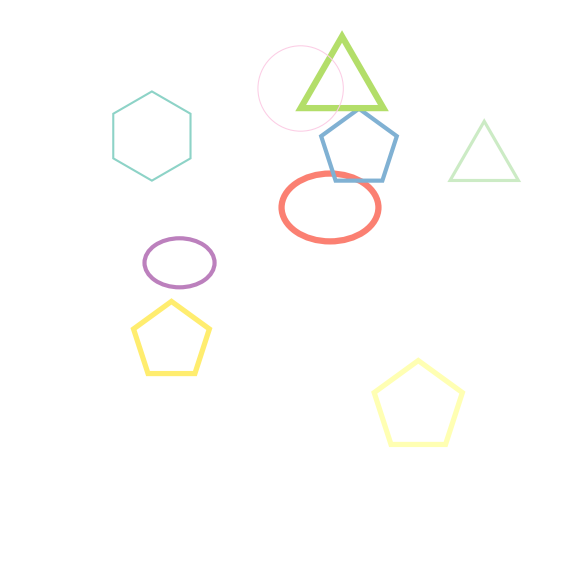[{"shape": "hexagon", "thickness": 1, "radius": 0.39, "center": [0.263, 0.764]}, {"shape": "pentagon", "thickness": 2.5, "radius": 0.4, "center": [0.724, 0.294]}, {"shape": "oval", "thickness": 3, "radius": 0.42, "center": [0.571, 0.64]}, {"shape": "pentagon", "thickness": 2, "radius": 0.34, "center": [0.622, 0.742]}, {"shape": "triangle", "thickness": 3, "radius": 0.41, "center": [0.592, 0.853]}, {"shape": "circle", "thickness": 0.5, "radius": 0.37, "center": [0.521, 0.846]}, {"shape": "oval", "thickness": 2, "radius": 0.3, "center": [0.311, 0.544]}, {"shape": "triangle", "thickness": 1.5, "radius": 0.34, "center": [0.839, 0.721]}, {"shape": "pentagon", "thickness": 2.5, "radius": 0.35, "center": [0.297, 0.408]}]